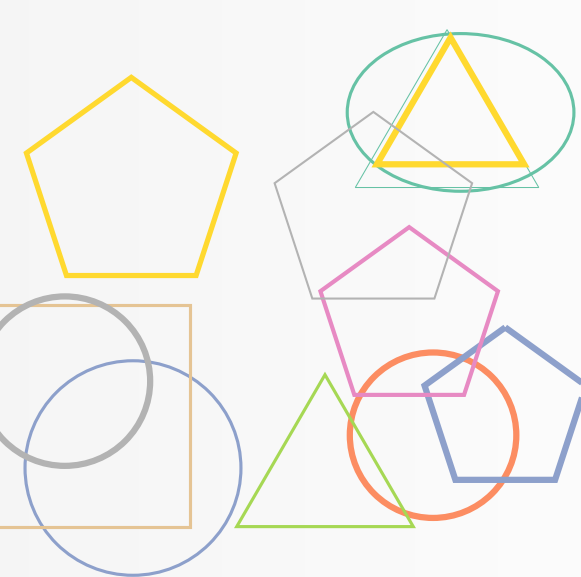[{"shape": "oval", "thickness": 1.5, "radius": 0.98, "center": [0.792, 0.804]}, {"shape": "triangle", "thickness": 0.5, "radius": 0.91, "center": [0.769, 0.766]}, {"shape": "circle", "thickness": 3, "radius": 0.72, "center": [0.745, 0.246]}, {"shape": "circle", "thickness": 1.5, "radius": 0.93, "center": [0.229, 0.189]}, {"shape": "pentagon", "thickness": 3, "radius": 0.73, "center": [0.869, 0.286]}, {"shape": "pentagon", "thickness": 2, "radius": 0.8, "center": [0.704, 0.445]}, {"shape": "triangle", "thickness": 1.5, "radius": 0.88, "center": [0.559, 0.175]}, {"shape": "pentagon", "thickness": 2.5, "radius": 0.95, "center": [0.226, 0.675]}, {"shape": "triangle", "thickness": 3, "radius": 0.73, "center": [0.775, 0.788]}, {"shape": "square", "thickness": 1.5, "radius": 0.96, "center": [0.135, 0.278]}, {"shape": "circle", "thickness": 3, "radius": 0.73, "center": [0.112, 0.339]}, {"shape": "pentagon", "thickness": 1, "radius": 0.89, "center": [0.642, 0.627]}]